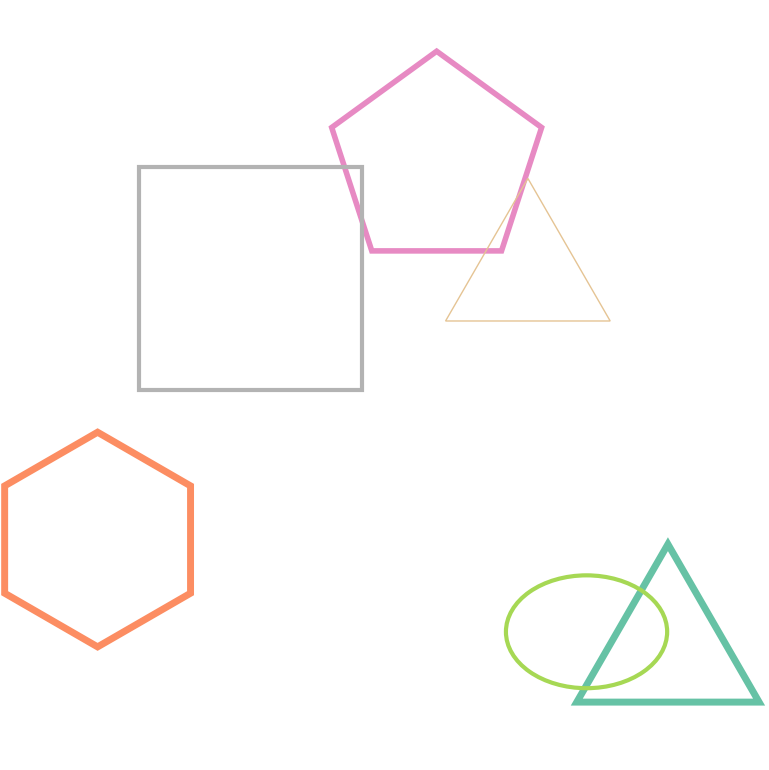[{"shape": "triangle", "thickness": 2.5, "radius": 0.68, "center": [0.867, 0.157]}, {"shape": "hexagon", "thickness": 2.5, "radius": 0.7, "center": [0.127, 0.299]}, {"shape": "pentagon", "thickness": 2, "radius": 0.72, "center": [0.567, 0.79]}, {"shape": "oval", "thickness": 1.5, "radius": 0.52, "center": [0.762, 0.18]}, {"shape": "triangle", "thickness": 0.5, "radius": 0.62, "center": [0.686, 0.645]}, {"shape": "square", "thickness": 1.5, "radius": 0.72, "center": [0.326, 0.638]}]